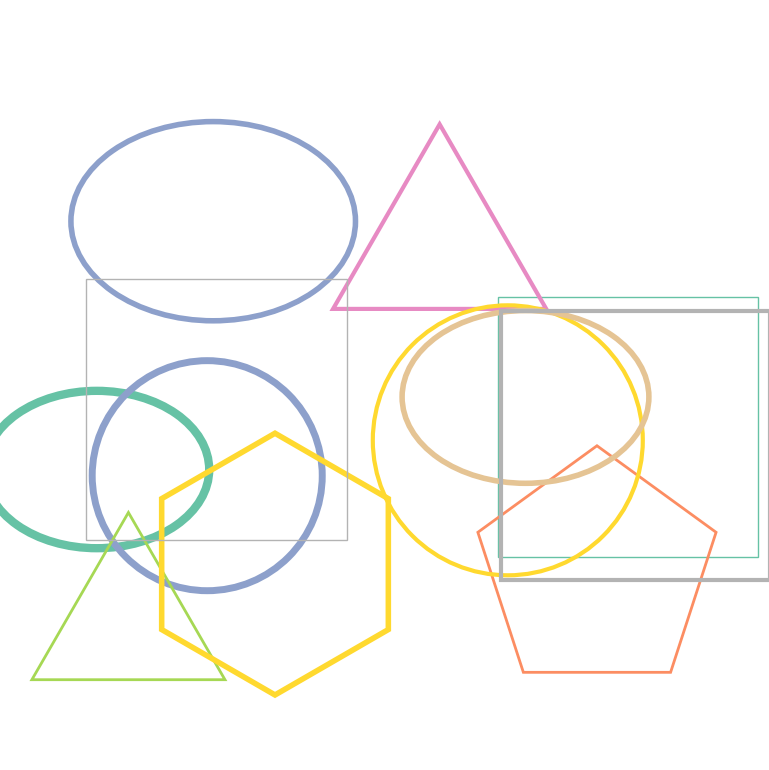[{"shape": "square", "thickness": 0.5, "radius": 0.84, "center": [0.816, 0.445]}, {"shape": "oval", "thickness": 3, "radius": 0.73, "center": [0.126, 0.39]}, {"shape": "pentagon", "thickness": 1, "radius": 0.81, "center": [0.775, 0.258]}, {"shape": "circle", "thickness": 2.5, "radius": 0.75, "center": [0.269, 0.382]}, {"shape": "oval", "thickness": 2, "radius": 0.92, "center": [0.277, 0.713]}, {"shape": "triangle", "thickness": 1.5, "radius": 0.8, "center": [0.571, 0.679]}, {"shape": "triangle", "thickness": 1, "radius": 0.72, "center": [0.167, 0.19]}, {"shape": "hexagon", "thickness": 2, "radius": 0.85, "center": [0.357, 0.267]}, {"shape": "circle", "thickness": 1.5, "radius": 0.88, "center": [0.659, 0.428]}, {"shape": "oval", "thickness": 2, "radius": 0.8, "center": [0.682, 0.485]}, {"shape": "square", "thickness": 1.5, "radius": 0.87, "center": [0.825, 0.422]}, {"shape": "square", "thickness": 0.5, "radius": 0.85, "center": [0.281, 0.468]}]